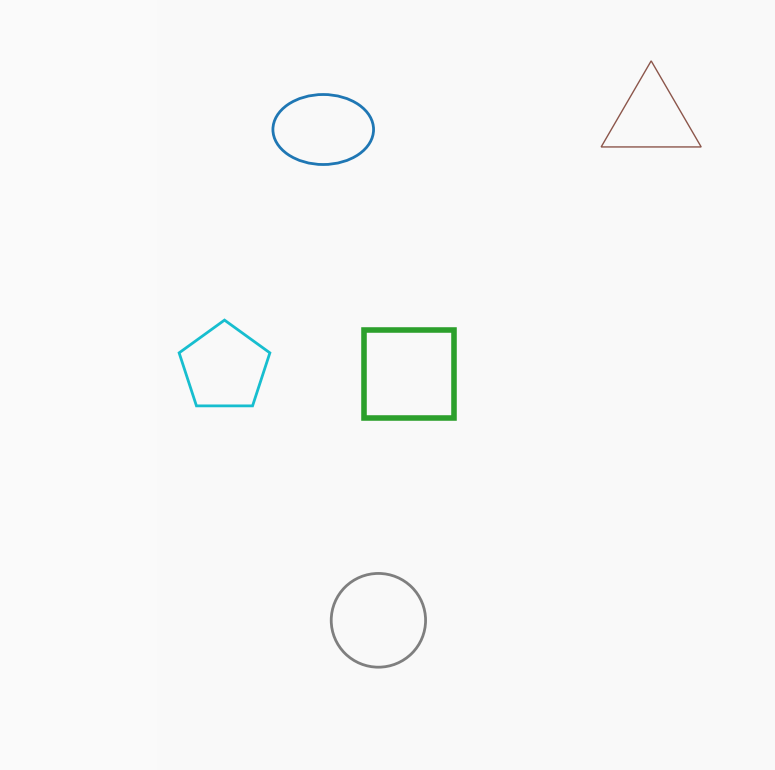[{"shape": "oval", "thickness": 1, "radius": 0.32, "center": [0.417, 0.832]}, {"shape": "square", "thickness": 2, "radius": 0.29, "center": [0.528, 0.514]}, {"shape": "triangle", "thickness": 0.5, "radius": 0.37, "center": [0.84, 0.846]}, {"shape": "circle", "thickness": 1, "radius": 0.3, "center": [0.488, 0.194]}, {"shape": "pentagon", "thickness": 1, "radius": 0.31, "center": [0.29, 0.523]}]